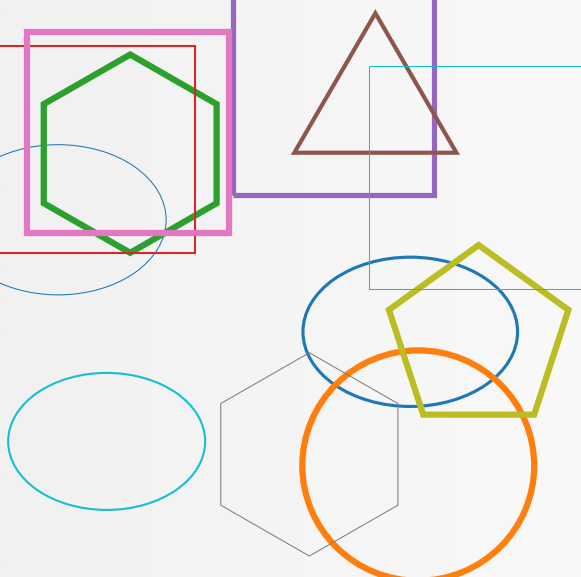[{"shape": "oval", "thickness": 1.5, "radius": 0.92, "center": [0.706, 0.425]}, {"shape": "oval", "thickness": 0.5, "radius": 0.93, "center": [0.1, 0.619]}, {"shape": "circle", "thickness": 3, "radius": 1.0, "center": [0.72, 0.193]}, {"shape": "hexagon", "thickness": 3, "radius": 0.86, "center": [0.224, 0.733]}, {"shape": "square", "thickness": 1, "radius": 0.9, "center": [0.157, 0.741]}, {"shape": "square", "thickness": 2.5, "radius": 0.86, "center": [0.574, 0.835]}, {"shape": "triangle", "thickness": 2, "radius": 0.81, "center": [0.646, 0.815]}, {"shape": "square", "thickness": 3, "radius": 0.87, "center": [0.22, 0.77]}, {"shape": "hexagon", "thickness": 0.5, "radius": 0.88, "center": [0.532, 0.212]}, {"shape": "pentagon", "thickness": 3, "radius": 0.81, "center": [0.824, 0.412]}, {"shape": "square", "thickness": 0.5, "radius": 0.97, "center": [0.828, 0.692]}, {"shape": "oval", "thickness": 1, "radius": 0.85, "center": [0.184, 0.235]}]